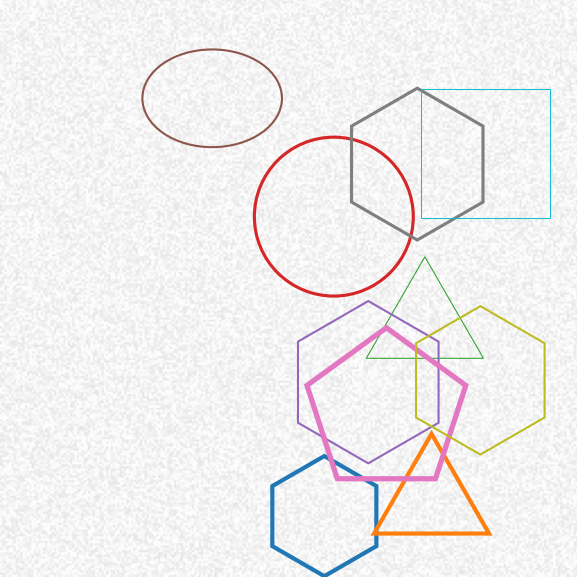[{"shape": "hexagon", "thickness": 2, "radius": 0.52, "center": [0.562, 0.105]}, {"shape": "triangle", "thickness": 2, "radius": 0.58, "center": [0.747, 0.133]}, {"shape": "triangle", "thickness": 0.5, "radius": 0.59, "center": [0.736, 0.437]}, {"shape": "circle", "thickness": 1.5, "radius": 0.69, "center": [0.578, 0.624]}, {"shape": "hexagon", "thickness": 1, "radius": 0.7, "center": [0.638, 0.337]}, {"shape": "oval", "thickness": 1, "radius": 0.6, "center": [0.367, 0.829]}, {"shape": "pentagon", "thickness": 2.5, "radius": 0.72, "center": [0.669, 0.287]}, {"shape": "hexagon", "thickness": 1.5, "radius": 0.66, "center": [0.723, 0.715]}, {"shape": "hexagon", "thickness": 1, "radius": 0.64, "center": [0.832, 0.341]}, {"shape": "square", "thickness": 0.5, "radius": 0.56, "center": [0.841, 0.733]}]